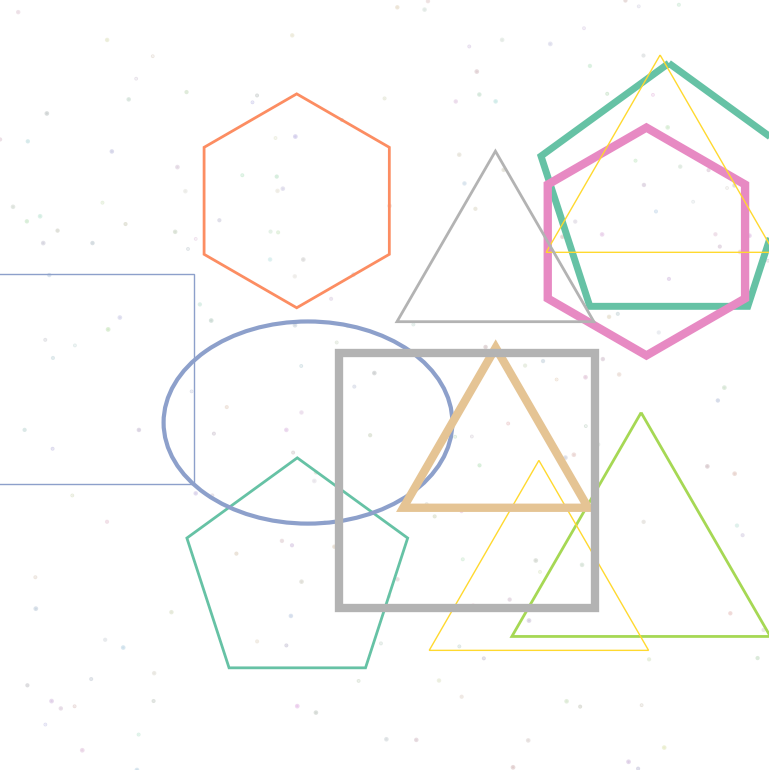[{"shape": "pentagon", "thickness": 2.5, "radius": 0.87, "center": [0.869, 0.743]}, {"shape": "pentagon", "thickness": 1, "radius": 0.75, "center": [0.386, 0.255]}, {"shape": "hexagon", "thickness": 1, "radius": 0.69, "center": [0.385, 0.739]}, {"shape": "square", "thickness": 0.5, "radius": 0.68, "center": [0.115, 0.508]}, {"shape": "oval", "thickness": 1.5, "radius": 0.94, "center": [0.4, 0.451]}, {"shape": "hexagon", "thickness": 3, "radius": 0.74, "center": [0.839, 0.686]}, {"shape": "triangle", "thickness": 1, "radius": 0.97, "center": [0.833, 0.27]}, {"shape": "triangle", "thickness": 0.5, "radius": 0.82, "center": [0.7, 0.238]}, {"shape": "triangle", "thickness": 0.5, "radius": 0.85, "center": [0.857, 0.758]}, {"shape": "triangle", "thickness": 3, "radius": 0.69, "center": [0.644, 0.41]}, {"shape": "square", "thickness": 3, "radius": 0.83, "center": [0.606, 0.376]}, {"shape": "triangle", "thickness": 1, "radius": 0.74, "center": [0.643, 0.656]}]